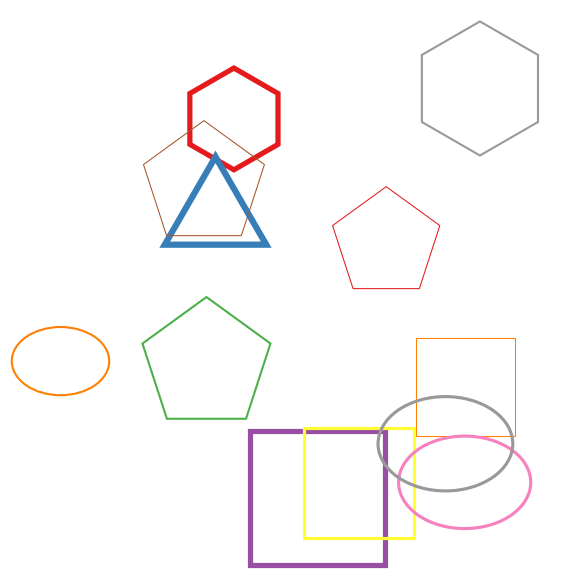[{"shape": "hexagon", "thickness": 2.5, "radius": 0.44, "center": [0.405, 0.793]}, {"shape": "pentagon", "thickness": 0.5, "radius": 0.49, "center": [0.669, 0.578]}, {"shape": "triangle", "thickness": 3, "radius": 0.51, "center": [0.373, 0.626]}, {"shape": "pentagon", "thickness": 1, "radius": 0.58, "center": [0.358, 0.368]}, {"shape": "square", "thickness": 2.5, "radius": 0.58, "center": [0.55, 0.137]}, {"shape": "square", "thickness": 0.5, "radius": 0.43, "center": [0.806, 0.329]}, {"shape": "oval", "thickness": 1, "radius": 0.42, "center": [0.105, 0.374]}, {"shape": "square", "thickness": 1.5, "radius": 0.48, "center": [0.621, 0.163]}, {"shape": "pentagon", "thickness": 0.5, "radius": 0.55, "center": [0.353, 0.68]}, {"shape": "oval", "thickness": 1.5, "radius": 0.57, "center": [0.805, 0.164]}, {"shape": "oval", "thickness": 1.5, "radius": 0.58, "center": [0.771, 0.231]}, {"shape": "hexagon", "thickness": 1, "radius": 0.58, "center": [0.831, 0.846]}]